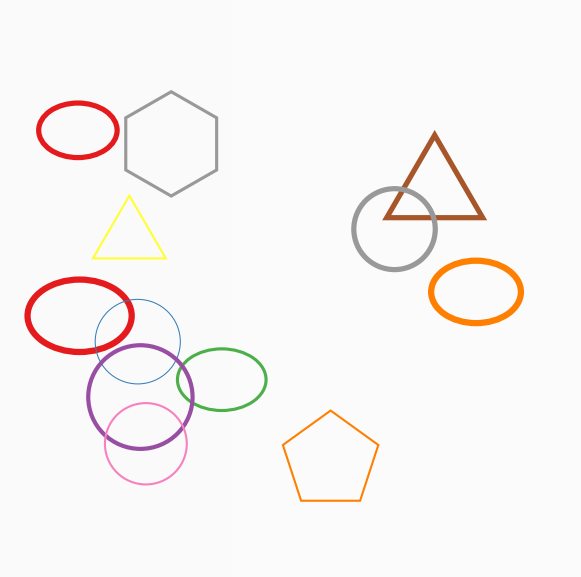[{"shape": "oval", "thickness": 3, "radius": 0.45, "center": [0.137, 0.452]}, {"shape": "oval", "thickness": 2.5, "radius": 0.34, "center": [0.134, 0.773]}, {"shape": "circle", "thickness": 0.5, "radius": 0.37, "center": [0.237, 0.408]}, {"shape": "oval", "thickness": 1.5, "radius": 0.38, "center": [0.382, 0.342]}, {"shape": "circle", "thickness": 2, "radius": 0.45, "center": [0.242, 0.312]}, {"shape": "pentagon", "thickness": 1, "radius": 0.43, "center": [0.569, 0.202]}, {"shape": "oval", "thickness": 3, "radius": 0.39, "center": [0.819, 0.494]}, {"shape": "triangle", "thickness": 1, "radius": 0.36, "center": [0.223, 0.588]}, {"shape": "triangle", "thickness": 2.5, "radius": 0.48, "center": [0.748, 0.67]}, {"shape": "circle", "thickness": 1, "radius": 0.35, "center": [0.251, 0.231]}, {"shape": "hexagon", "thickness": 1.5, "radius": 0.45, "center": [0.295, 0.75]}, {"shape": "circle", "thickness": 2.5, "radius": 0.35, "center": [0.679, 0.602]}]